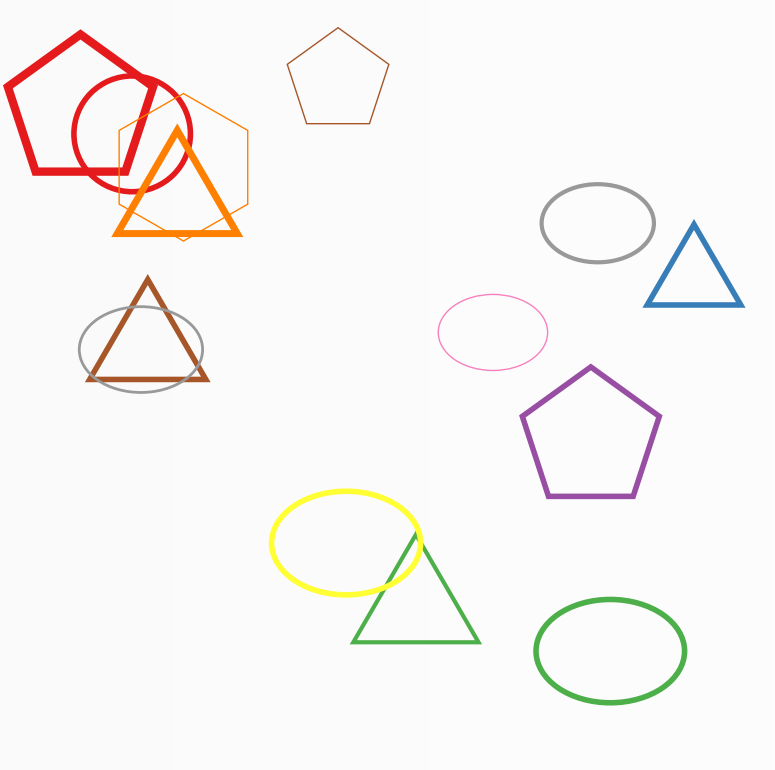[{"shape": "pentagon", "thickness": 3, "radius": 0.49, "center": [0.104, 0.857]}, {"shape": "circle", "thickness": 2, "radius": 0.38, "center": [0.171, 0.826]}, {"shape": "triangle", "thickness": 2, "radius": 0.35, "center": [0.895, 0.639]}, {"shape": "triangle", "thickness": 1.5, "radius": 0.47, "center": [0.537, 0.213]}, {"shape": "oval", "thickness": 2, "radius": 0.48, "center": [0.787, 0.154]}, {"shape": "pentagon", "thickness": 2, "radius": 0.46, "center": [0.762, 0.431]}, {"shape": "triangle", "thickness": 2.5, "radius": 0.45, "center": [0.229, 0.741]}, {"shape": "hexagon", "thickness": 0.5, "radius": 0.48, "center": [0.237, 0.783]}, {"shape": "oval", "thickness": 2, "radius": 0.48, "center": [0.447, 0.295]}, {"shape": "pentagon", "thickness": 0.5, "radius": 0.34, "center": [0.436, 0.895]}, {"shape": "triangle", "thickness": 2, "radius": 0.43, "center": [0.191, 0.55]}, {"shape": "oval", "thickness": 0.5, "radius": 0.35, "center": [0.636, 0.568]}, {"shape": "oval", "thickness": 1, "radius": 0.4, "center": [0.182, 0.546]}, {"shape": "oval", "thickness": 1.5, "radius": 0.36, "center": [0.771, 0.71]}]